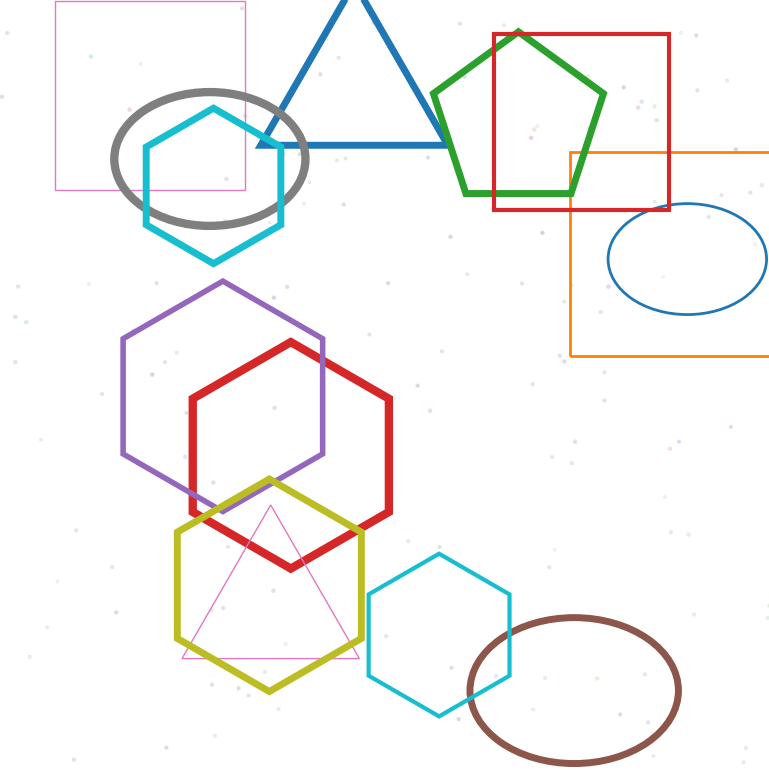[{"shape": "triangle", "thickness": 2.5, "radius": 0.7, "center": [0.46, 0.881]}, {"shape": "oval", "thickness": 1, "radius": 0.51, "center": [0.893, 0.664]}, {"shape": "square", "thickness": 1, "radius": 0.66, "center": [0.872, 0.67]}, {"shape": "pentagon", "thickness": 2.5, "radius": 0.58, "center": [0.673, 0.843]}, {"shape": "hexagon", "thickness": 3, "radius": 0.74, "center": [0.378, 0.409]}, {"shape": "square", "thickness": 1.5, "radius": 0.57, "center": [0.755, 0.842]}, {"shape": "hexagon", "thickness": 2, "radius": 0.75, "center": [0.289, 0.485]}, {"shape": "oval", "thickness": 2.5, "radius": 0.68, "center": [0.746, 0.103]}, {"shape": "triangle", "thickness": 0.5, "radius": 0.66, "center": [0.352, 0.211]}, {"shape": "square", "thickness": 0.5, "radius": 0.61, "center": [0.195, 0.876]}, {"shape": "oval", "thickness": 3, "radius": 0.62, "center": [0.273, 0.794]}, {"shape": "hexagon", "thickness": 2.5, "radius": 0.69, "center": [0.35, 0.24]}, {"shape": "hexagon", "thickness": 2.5, "radius": 0.5, "center": [0.277, 0.759]}, {"shape": "hexagon", "thickness": 1.5, "radius": 0.53, "center": [0.57, 0.175]}]